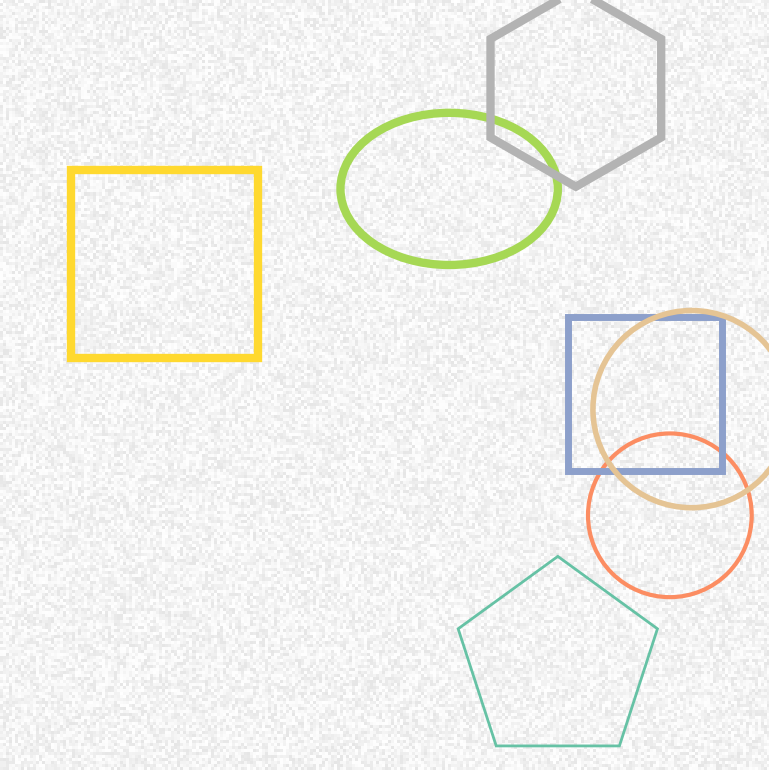[{"shape": "pentagon", "thickness": 1, "radius": 0.68, "center": [0.724, 0.141]}, {"shape": "circle", "thickness": 1.5, "radius": 0.53, "center": [0.87, 0.331]}, {"shape": "square", "thickness": 2.5, "radius": 0.5, "center": [0.838, 0.488]}, {"shape": "oval", "thickness": 3, "radius": 0.71, "center": [0.583, 0.755]}, {"shape": "square", "thickness": 3, "radius": 0.61, "center": [0.213, 0.657]}, {"shape": "circle", "thickness": 2, "radius": 0.64, "center": [0.898, 0.469]}, {"shape": "hexagon", "thickness": 3, "radius": 0.64, "center": [0.748, 0.885]}]